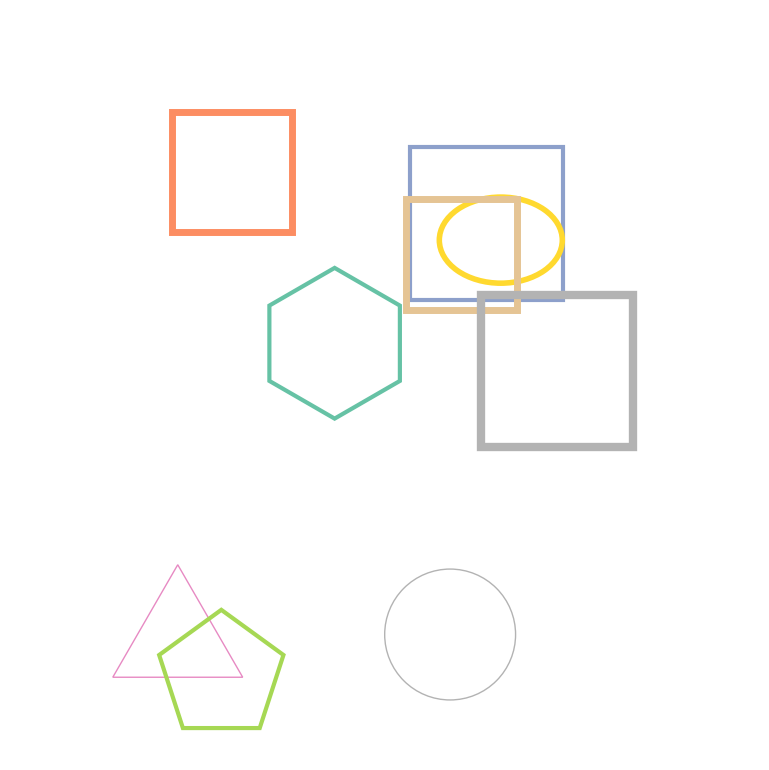[{"shape": "hexagon", "thickness": 1.5, "radius": 0.49, "center": [0.435, 0.554]}, {"shape": "square", "thickness": 2.5, "radius": 0.39, "center": [0.301, 0.776]}, {"shape": "square", "thickness": 1.5, "radius": 0.5, "center": [0.632, 0.71]}, {"shape": "triangle", "thickness": 0.5, "radius": 0.49, "center": [0.231, 0.169]}, {"shape": "pentagon", "thickness": 1.5, "radius": 0.42, "center": [0.287, 0.123]}, {"shape": "oval", "thickness": 2, "radius": 0.4, "center": [0.65, 0.688]}, {"shape": "square", "thickness": 2.5, "radius": 0.36, "center": [0.6, 0.67]}, {"shape": "square", "thickness": 3, "radius": 0.49, "center": [0.723, 0.519]}, {"shape": "circle", "thickness": 0.5, "radius": 0.42, "center": [0.585, 0.176]}]